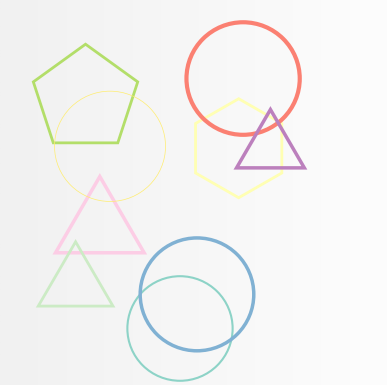[{"shape": "circle", "thickness": 1.5, "radius": 0.68, "center": [0.465, 0.147]}, {"shape": "hexagon", "thickness": 2, "radius": 0.64, "center": [0.616, 0.615]}, {"shape": "circle", "thickness": 3, "radius": 0.73, "center": [0.627, 0.796]}, {"shape": "circle", "thickness": 2.5, "radius": 0.73, "center": [0.508, 0.235]}, {"shape": "pentagon", "thickness": 2, "radius": 0.71, "center": [0.221, 0.744]}, {"shape": "triangle", "thickness": 2.5, "radius": 0.66, "center": [0.258, 0.409]}, {"shape": "triangle", "thickness": 2.5, "radius": 0.5, "center": [0.698, 0.614]}, {"shape": "triangle", "thickness": 2, "radius": 0.56, "center": [0.195, 0.261]}, {"shape": "circle", "thickness": 0.5, "radius": 0.72, "center": [0.284, 0.62]}]